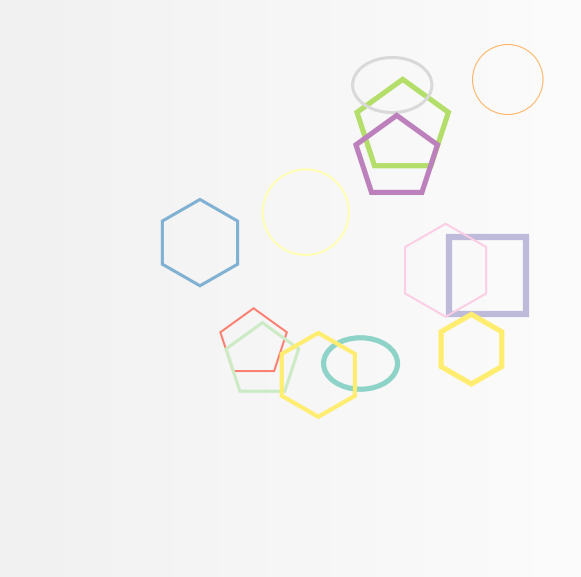[{"shape": "oval", "thickness": 2.5, "radius": 0.32, "center": [0.62, 0.37]}, {"shape": "circle", "thickness": 1, "radius": 0.37, "center": [0.526, 0.632]}, {"shape": "square", "thickness": 3, "radius": 0.33, "center": [0.839, 0.522]}, {"shape": "pentagon", "thickness": 1, "radius": 0.3, "center": [0.436, 0.405]}, {"shape": "hexagon", "thickness": 1.5, "radius": 0.37, "center": [0.344, 0.579]}, {"shape": "circle", "thickness": 0.5, "radius": 0.3, "center": [0.874, 0.861]}, {"shape": "pentagon", "thickness": 2.5, "radius": 0.41, "center": [0.693, 0.779]}, {"shape": "hexagon", "thickness": 1, "radius": 0.4, "center": [0.767, 0.531]}, {"shape": "oval", "thickness": 1.5, "radius": 0.34, "center": [0.675, 0.852]}, {"shape": "pentagon", "thickness": 2.5, "radius": 0.37, "center": [0.683, 0.726]}, {"shape": "pentagon", "thickness": 1.5, "radius": 0.33, "center": [0.451, 0.375]}, {"shape": "hexagon", "thickness": 2, "radius": 0.36, "center": [0.548, 0.35]}, {"shape": "hexagon", "thickness": 2.5, "radius": 0.3, "center": [0.811, 0.395]}]